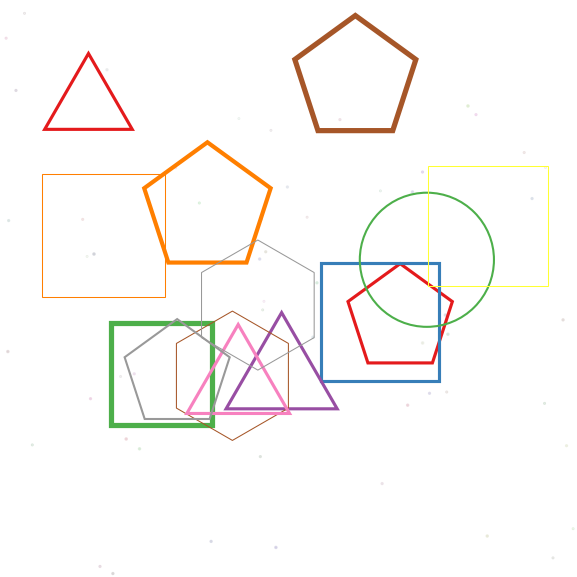[{"shape": "pentagon", "thickness": 1.5, "radius": 0.48, "center": [0.693, 0.448]}, {"shape": "triangle", "thickness": 1.5, "radius": 0.44, "center": [0.153, 0.819]}, {"shape": "square", "thickness": 1.5, "radius": 0.51, "center": [0.658, 0.442]}, {"shape": "circle", "thickness": 1, "radius": 0.58, "center": [0.739, 0.549]}, {"shape": "square", "thickness": 2.5, "radius": 0.44, "center": [0.28, 0.351]}, {"shape": "triangle", "thickness": 1.5, "radius": 0.56, "center": [0.488, 0.347]}, {"shape": "square", "thickness": 0.5, "radius": 0.53, "center": [0.18, 0.591]}, {"shape": "pentagon", "thickness": 2, "radius": 0.58, "center": [0.359, 0.638]}, {"shape": "square", "thickness": 0.5, "radius": 0.52, "center": [0.845, 0.607]}, {"shape": "hexagon", "thickness": 0.5, "radius": 0.56, "center": [0.402, 0.348]}, {"shape": "pentagon", "thickness": 2.5, "radius": 0.55, "center": [0.615, 0.862]}, {"shape": "triangle", "thickness": 1.5, "radius": 0.51, "center": [0.412, 0.335]}, {"shape": "pentagon", "thickness": 1, "radius": 0.48, "center": [0.307, 0.351]}, {"shape": "hexagon", "thickness": 0.5, "radius": 0.56, "center": [0.446, 0.471]}]